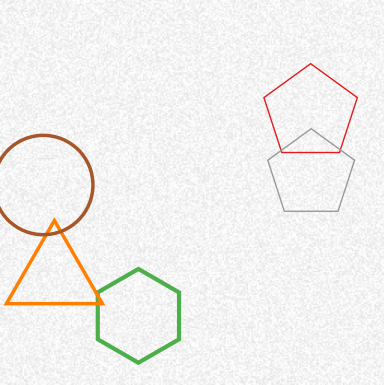[{"shape": "pentagon", "thickness": 1, "radius": 0.64, "center": [0.807, 0.707]}, {"shape": "hexagon", "thickness": 3, "radius": 0.61, "center": [0.36, 0.18]}, {"shape": "triangle", "thickness": 2.5, "radius": 0.72, "center": [0.141, 0.283]}, {"shape": "circle", "thickness": 2.5, "radius": 0.64, "center": [0.112, 0.519]}, {"shape": "pentagon", "thickness": 1, "radius": 0.59, "center": [0.808, 0.547]}]